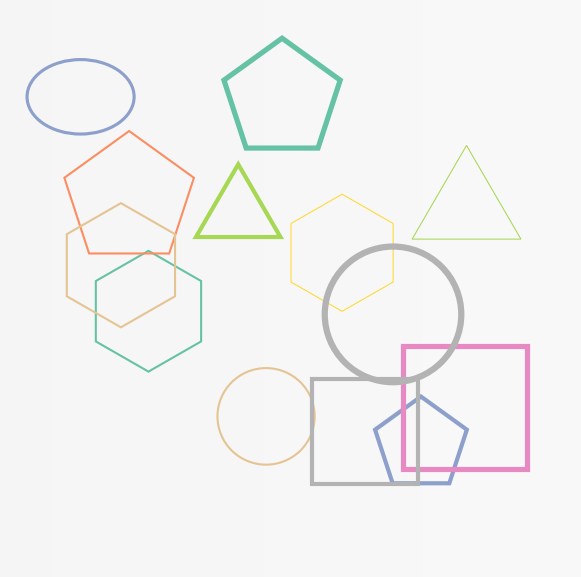[{"shape": "hexagon", "thickness": 1, "radius": 0.52, "center": [0.255, 0.46]}, {"shape": "pentagon", "thickness": 2.5, "radius": 0.53, "center": [0.485, 0.828]}, {"shape": "pentagon", "thickness": 1, "radius": 0.59, "center": [0.222, 0.655]}, {"shape": "oval", "thickness": 1.5, "radius": 0.46, "center": [0.139, 0.831]}, {"shape": "pentagon", "thickness": 2, "radius": 0.41, "center": [0.724, 0.229]}, {"shape": "square", "thickness": 2.5, "radius": 0.53, "center": [0.8, 0.294]}, {"shape": "triangle", "thickness": 2, "radius": 0.42, "center": [0.41, 0.631]}, {"shape": "triangle", "thickness": 0.5, "radius": 0.54, "center": [0.803, 0.639]}, {"shape": "hexagon", "thickness": 0.5, "radius": 0.51, "center": [0.589, 0.561]}, {"shape": "circle", "thickness": 1, "radius": 0.42, "center": [0.458, 0.278]}, {"shape": "hexagon", "thickness": 1, "radius": 0.54, "center": [0.208, 0.54]}, {"shape": "square", "thickness": 2, "radius": 0.46, "center": [0.629, 0.253]}, {"shape": "circle", "thickness": 3, "radius": 0.59, "center": [0.676, 0.455]}]